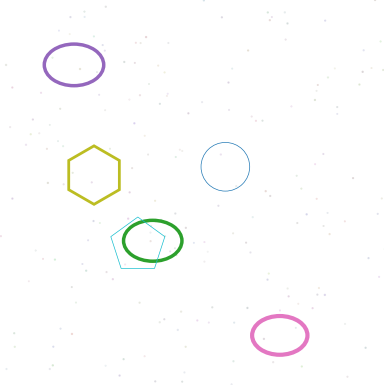[{"shape": "circle", "thickness": 0.5, "radius": 0.32, "center": [0.585, 0.567]}, {"shape": "oval", "thickness": 2.5, "radius": 0.38, "center": [0.397, 0.375]}, {"shape": "oval", "thickness": 2.5, "radius": 0.39, "center": [0.192, 0.831]}, {"shape": "oval", "thickness": 3, "radius": 0.36, "center": [0.727, 0.129]}, {"shape": "hexagon", "thickness": 2, "radius": 0.38, "center": [0.244, 0.545]}, {"shape": "pentagon", "thickness": 0.5, "radius": 0.37, "center": [0.358, 0.363]}]